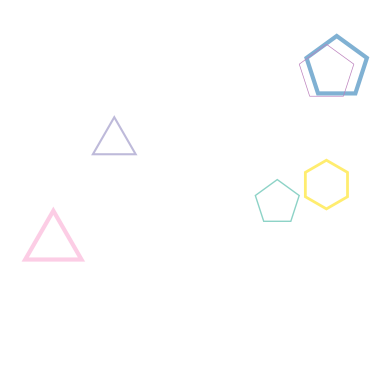[{"shape": "pentagon", "thickness": 1, "radius": 0.3, "center": [0.72, 0.474]}, {"shape": "triangle", "thickness": 1.5, "radius": 0.32, "center": [0.297, 0.631]}, {"shape": "pentagon", "thickness": 3, "radius": 0.41, "center": [0.875, 0.824]}, {"shape": "triangle", "thickness": 3, "radius": 0.42, "center": [0.139, 0.368]}, {"shape": "pentagon", "thickness": 0.5, "radius": 0.37, "center": [0.848, 0.81]}, {"shape": "hexagon", "thickness": 2, "radius": 0.32, "center": [0.848, 0.521]}]